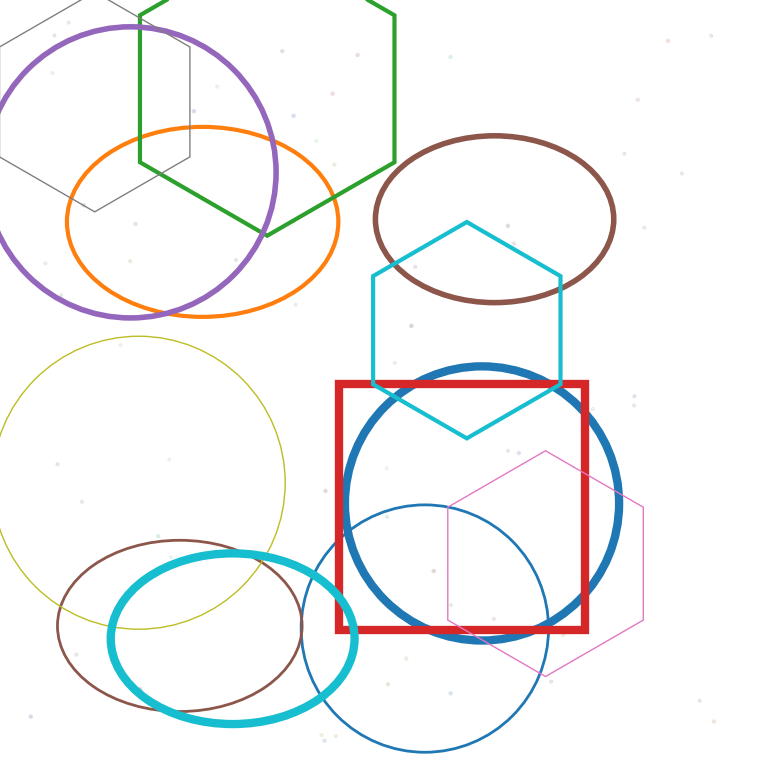[{"shape": "circle", "thickness": 3, "radius": 0.89, "center": [0.626, 0.346]}, {"shape": "circle", "thickness": 1, "radius": 0.8, "center": [0.552, 0.184]}, {"shape": "oval", "thickness": 1.5, "radius": 0.88, "center": [0.263, 0.712]}, {"shape": "hexagon", "thickness": 1.5, "radius": 0.95, "center": [0.347, 0.885]}, {"shape": "square", "thickness": 3, "radius": 0.8, "center": [0.6, 0.341]}, {"shape": "circle", "thickness": 2, "radius": 0.95, "center": [0.17, 0.776]}, {"shape": "oval", "thickness": 2, "radius": 0.77, "center": [0.642, 0.715]}, {"shape": "oval", "thickness": 1, "radius": 0.79, "center": [0.233, 0.187]}, {"shape": "hexagon", "thickness": 0.5, "radius": 0.73, "center": [0.708, 0.268]}, {"shape": "hexagon", "thickness": 0.5, "radius": 0.71, "center": [0.123, 0.868]}, {"shape": "circle", "thickness": 0.5, "radius": 0.95, "center": [0.18, 0.373]}, {"shape": "hexagon", "thickness": 1.5, "radius": 0.7, "center": [0.606, 0.571]}, {"shape": "oval", "thickness": 3, "radius": 0.79, "center": [0.302, 0.17]}]